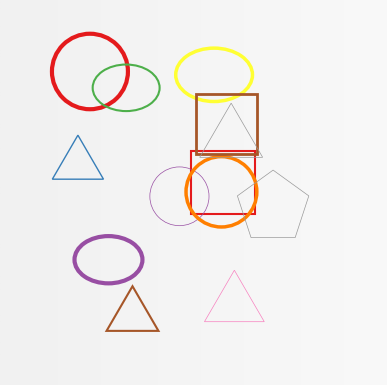[{"shape": "square", "thickness": 1.5, "radius": 0.41, "center": [0.575, 0.525]}, {"shape": "circle", "thickness": 3, "radius": 0.49, "center": [0.232, 0.814]}, {"shape": "triangle", "thickness": 1, "radius": 0.38, "center": [0.201, 0.573]}, {"shape": "oval", "thickness": 1.5, "radius": 0.43, "center": [0.326, 0.772]}, {"shape": "oval", "thickness": 3, "radius": 0.44, "center": [0.28, 0.325]}, {"shape": "circle", "thickness": 0.5, "radius": 0.38, "center": [0.463, 0.49]}, {"shape": "circle", "thickness": 2.5, "radius": 0.46, "center": [0.571, 0.502]}, {"shape": "oval", "thickness": 2.5, "radius": 0.5, "center": [0.553, 0.806]}, {"shape": "triangle", "thickness": 1.5, "radius": 0.39, "center": [0.342, 0.179]}, {"shape": "square", "thickness": 2, "radius": 0.39, "center": [0.585, 0.679]}, {"shape": "triangle", "thickness": 0.5, "radius": 0.45, "center": [0.605, 0.209]}, {"shape": "pentagon", "thickness": 0.5, "radius": 0.48, "center": [0.705, 0.461]}, {"shape": "triangle", "thickness": 0.5, "radius": 0.47, "center": [0.597, 0.638]}]